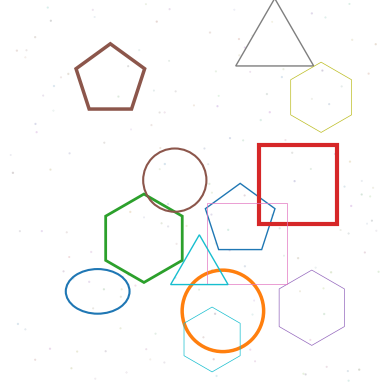[{"shape": "pentagon", "thickness": 1, "radius": 0.48, "center": [0.624, 0.429]}, {"shape": "oval", "thickness": 1.5, "radius": 0.41, "center": [0.254, 0.243]}, {"shape": "circle", "thickness": 2.5, "radius": 0.53, "center": [0.579, 0.192]}, {"shape": "hexagon", "thickness": 2, "radius": 0.57, "center": [0.374, 0.381]}, {"shape": "square", "thickness": 3, "radius": 0.51, "center": [0.774, 0.521]}, {"shape": "hexagon", "thickness": 0.5, "radius": 0.49, "center": [0.81, 0.201]}, {"shape": "pentagon", "thickness": 2.5, "radius": 0.47, "center": [0.287, 0.793]}, {"shape": "circle", "thickness": 1.5, "radius": 0.41, "center": [0.454, 0.532]}, {"shape": "square", "thickness": 0.5, "radius": 0.52, "center": [0.642, 0.368]}, {"shape": "triangle", "thickness": 1, "radius": 0.58, "center": [0.714, 0.887]}, {"shape": "hexagon", "thickness": 0.5, "radius": 0.46, "center": [0.834, 0.747]}, {"shape": "triangle", "thickness": 1, "radius": 0.43, "center": [0.518, 0.304]}, {"shape": "hexagon", "thickness": 0.5, "radius": 0.42, "center": [0.551, 0.118]}]